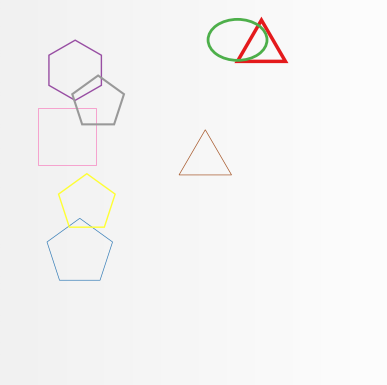[{"shape": "triangle", "thickness": 2.5, "radius": 0.36, "center": [0.675, 0.876]}, {"shape": "pentagon", "thickness": 0.5, "radius": 0.44, "center": [0.206, 0.344]}, {"shape": "oval", "thickness": 2, "radius": 0.38, "center": [0.613, 0.896]}, {"shape": "hexagon", "thickness": 1, "radius": 0.39, "center": [0.194, 0.817]}, {"shape": "pentagon", "thickness": 1, "radius": 0.38, "center": [0.224, 0.472]}, {"shape": "triangle", "thickness": 0.5, "radius": 0.39, "center": [0.53, 0.585]}, {"shape": "square", "thickness": 0.5, "radius": 0.37, "center": [0.172, 0.645]}, {"shape": "pentagon", "thickness": 1.5, "radius": 0.35, "center": [0.253, 0.734]}]